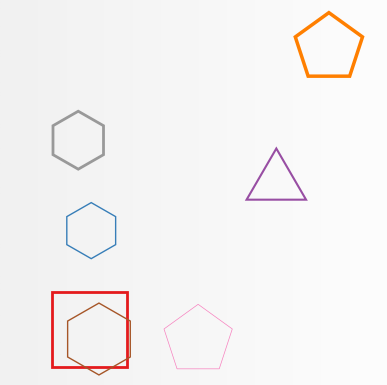[{"shape": "square", "thickness": 2, "radius": 0.49, "center": [0.231, 0.143]}, {"shape": "hexagon", "thickness": 1, "radius": 0.36, "center": [0.235, 0.401]}, {"shape": "triangle", "thickness": 1.5, "radius": 0.44, "center": [0.713, 0.526]}, {"shape": "pentagon", "thickness": 2.5, "radius": 0.46, "center": [0.849, 0.876]}, {"shape": "hexagon", "thickness": 1, "radius": 0.47, "center": [0.255, 0.119]}, {"shape": "pentagon", "thickness": 0.5, "radius": 0.46, "center": [0.511, 0.117]}, {"shape": "hexagon", "thickness": 2, "radius": 0.38, "center": [0.202, 0.636]}]